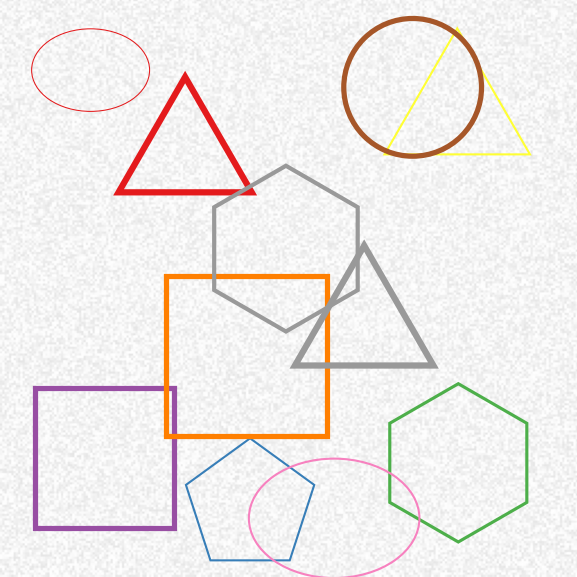[{"shape": "triangle", "thickness": 3, "radius": 0.67, "center": [0.321, 0.733]}, {"shape": "oval", "thickness": 0.5, "radius": 0.51, "center": [0.157, 0.878]}, {"shape": "pentagon", "thickness": 1, "radius": 0.58, "center": [0.433, 0.123]}, {"shape": "hexagon", "thickness": 1.5, "radius": 0.69, "center": [0.794, 0.198]}, {"shape": "square", "thickness": 2.5, "radius": 0.6, "center": [0.181, 0.206]}, {"shape": "square", "thickness": 2.5, "radius": 0.69, "center": [0.427, 0.382]}, {"shape": "triangle", "thickness": 1, "radius": 0.73, "center": [0.792, 0.805]}, {"shape": "circle", "thickness": 2.5, "radius": 0.6, "center": [0.715, 0.848]}, {"shape": "oval", "thickness": 1, "radius": 0.74, "center": [0.579, 0.102]}, {"shape": "hexagon", "thickness": 2, "radius": 0.72, "center": [0.495, 0.569]}, {"shape": "triangle", "thickness": 3, "radius": 0.69, "center": [0.631, 0.435]}]